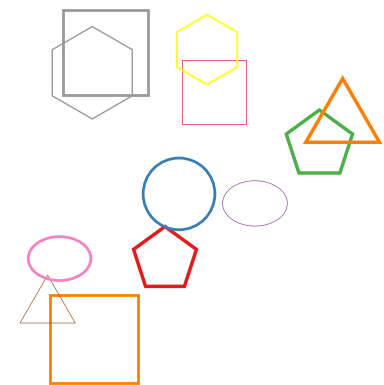[{"shape": "square", "thickness": 0.5, "radius": 0.42, "center": [0.555, 0.76]}, {"shape": "pentagon", "thickness": 2.5, "radius": 0.43, "center": [0.429, 0.326]}, {"shape": "circle", "thickness": 2, "radius": 0.47, "center": [0.465, 0.496]}, {"shape": "pentagon", "thickness": 2.5, "radius": 0.45, "center": [0.83, 0.624]}, {"shape": "oval", "thickness": 0.5, "radius": 0.42, "center": [0.662, 0.472]}, {"shape": "triangle", "thickness": 2.5, "radius": 0.55, "center": [0.89, 0.686]}, {"shape": "square", "thickness": 2, "radius": 0.57, "center": [0.243, 0.118]}, {"shape": "hexagon", "thickness": 1.5, "radius": 0.45, "center": [0.538, 0.871]}, {"shape": "triangle", "thickness": 0.5, "radius": 0.41, "center": [0.124, 0.202]}, {"shape": "oval", "thickness": 2, "radius": 0.41, "center": [0.155, 0.328]}, {"shape": "square", "thickness": 2, "radius": 0.55, "center": [0.274, 0.863]}, {"shape": "hexagon", "thickness": 1, "radius": 0.6, "center": [0.24, 0.811]}]